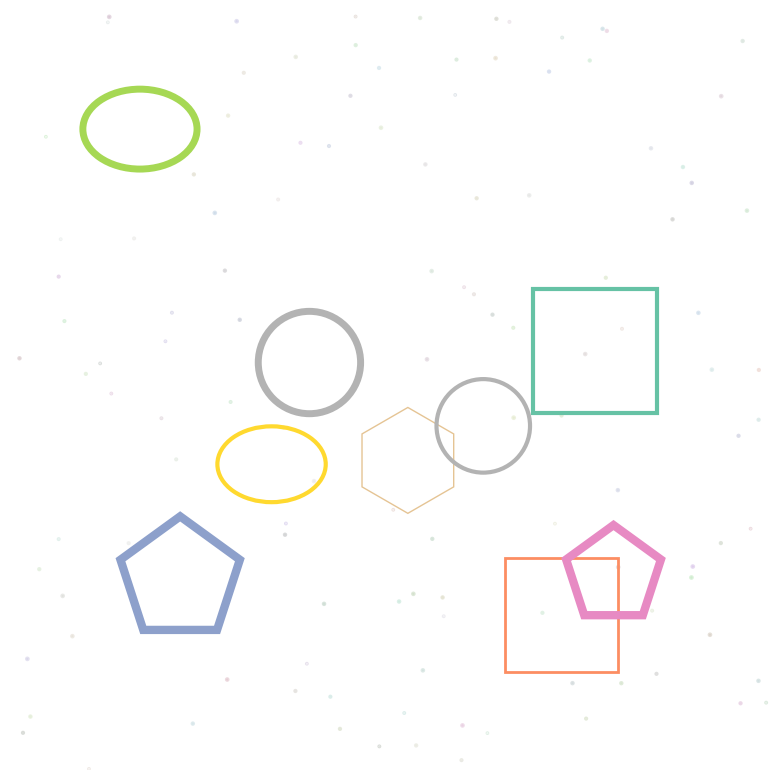[{"shape": "square", "thickness": 1.5, "radius": 0.4, "center": [0.773, 0.544]}, {"shape": "square", "thickness": 1, "radius": 0.37, "center": [0.729, 0.201]}, {"shape": "pentagon", "thickness": 3, "radius": 0.41, "center": [0.234, 0.248]}, {"shape": "pentagon", "thickness": 3, "radius": 0.32, "center": [0.797, 0.253]}, {"shape": "oval", "thickness": 2.5, "radius": 0.37, "center": [0.182, 0.832]}, {"shape": "oval", "thickness": 1.5, "radius": 0.35, "center": [0.353, 0.397]}, {"shape": "hexagon", "thickness": 0.5, "radius": 0.34, "center": [0.53, 0.402]}, {"shape": "circle", "thickness": 1.5, "radius": 0.3, "center": [0.628, 0.447]}, {"shape": "circle", "thickness": 2.5, "radius": 0.33, "center": [0.402, 0.529]}]